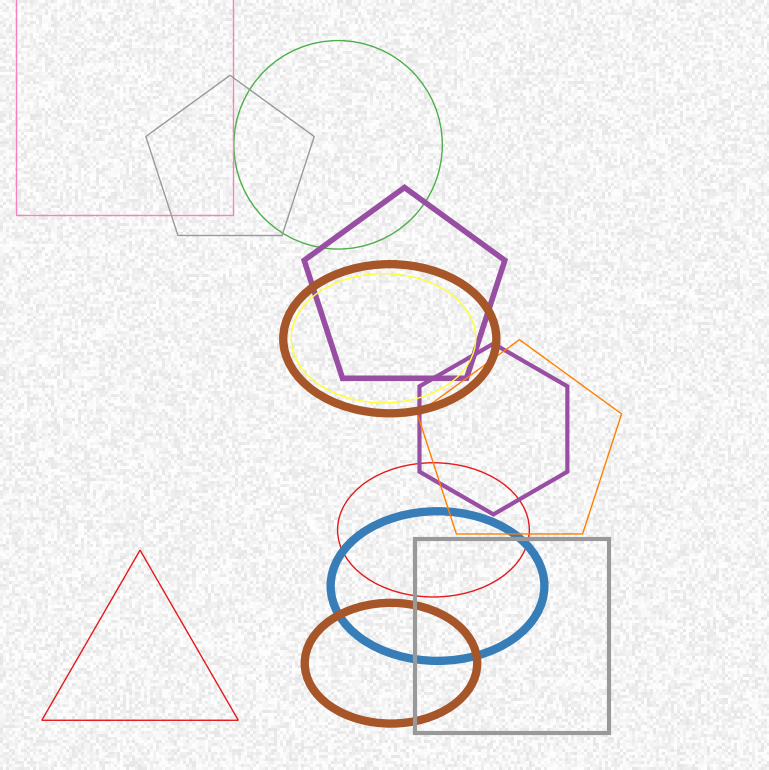[{"shape": "oval", "thickness": 0.5, "radius": 0.62, "center": [0.563, 0.312]}, {"shape": "triangle", "thickness": 0.5, "radius": 0.74, "center": [0.182, 0.138]}, {"shape": "oval", "thickness": 3, "radius": 0.69, "center": [0.568, 0.239]}, {"shape": "circle", "thickness": 0.5, "radius": 0.68, "center": [0.439, 0.812]}, {"shape": "pentagon", "thickness": 2, "radius": 0.68, "center": [0.525, 0.62]}, {"shape": "hexagon", "thickness": 1.5, "radius": 0.55, "center": [0.641, 0.443]}, {"shape": "pentagon", "thickness": 0.5, "radius": 0.7, "center": [0.675, 0.419]}, {"shape": "oval", "thickness": 0.5, "radius": 0.6, "center": [0.498, 0.561]}, {"shape": "oval", "thickness": 3, "radius": 0.69, "center": [0.506, 0.56]}, {"shape": "oval", "thickness": 3, "radius": 0.56, "center": [0.508, 0.139]}, {"shape": "square", "thickness": 0.5, "radius": 0.7, "center": [0.162, 0.861]}, {"shape": "pentagon", "thickness": 0.5, "radius": 0.57, "center": [0.299, 0.787]}, {"shape": "square", "thickness": 1.5, "radius": 0.63, "center": [0.665, 0.174]}]